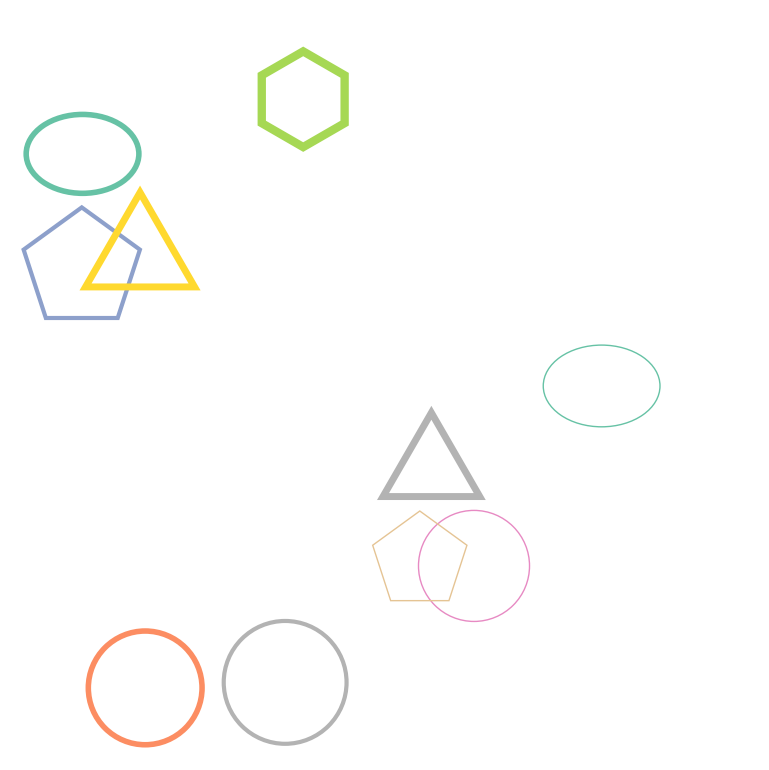[{"shape": "oval", "thickness": 2, "radius": 0.37, "center": [0.107, 0.8]}, {"shape": "oval", "thickness": 0.5, "radius": 0.38, "center": [0.781, 0.499]}, {"shape": "circle", "thickness": 2, "radius": 0.37, "center": [0.189, 0.107]}, {"shape": "pentagon", "thickness": 1.5, "radius": 0.4, "center": [0.106, 0.651]}, {"shape": "circle", "thickness": 0.5, "radius": 0.36, "center": [0.616, 0.265]}, {"shape": "hexagon", "thickness": 3, "radius": 0.31, "center": [0.394, 0.871]}, {"shape": "triangle", "thickness": 2.5, "radius": 0.41, "center": [0.182, 0.668]}, {"shape": "pentagon", "thickness": 0.5, "radius": 0.32, "center": [0.545, 0.272]}, {"shape": "triangle", "thickness": 2.5, "radius": 0.36, "center": [0.56, 0.391]}, {"shape": "circle", "thickness": 1.5, "radius": 0.4, "center": [0.37, 0.114]}]